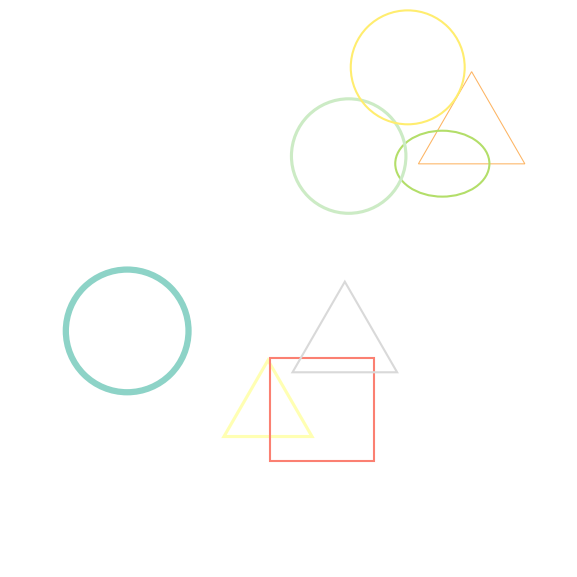[{"shape": "circle", "thickness": 3, "radius": 0.53, "center": [0.22, 0.426]}, {"shape": "triangle", "thickness": 1.5, "radius": 0.44, "center": [0.464, 0.287]}, {"shape": "square", "thickness": 1, "radius": 0.45, "center": [0.558, 0.29]}, {"shape": "triangle", "thickness": 0.5, "radius": 0.53, "center": [0.817, 0.769]}, {"shape": "oval", "thickness": 1, "radius": 0.41, "center": [0.766, 0.716]}, {"shape": "triangle", "thickness": 1, "radius": 0.52, "center": [0.597, 0.407]}, {"shape": "circle", "thickness": 1.5, "radius": 0.5, "center": [0.604, 0.729]}, {"shape": "circle", "thickness": 1, "radius": 0.49, "center": [0.706, 0.883]}]